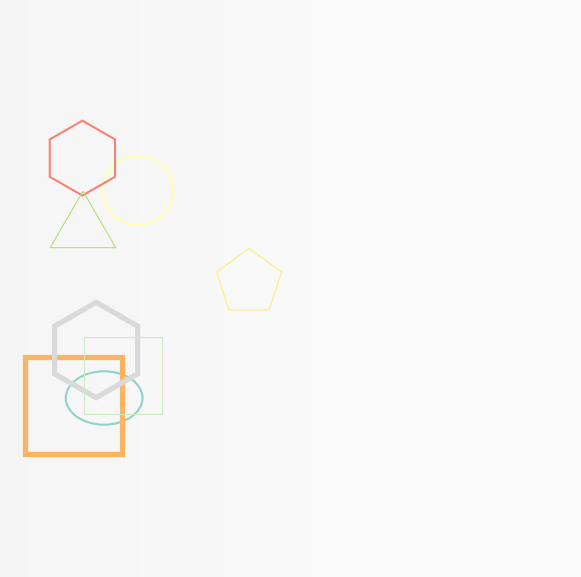[{"shape": "oval", "thickness": 1, "radius": 0.33, "center": [0.179, 0.31]}, {"shape": "circle", "thickness": 1, "radius": 0.3, "center": [0.237, 0.669]}, {"shape": "hexagon", "thickness": 1, "radius": 0.32, "center": [0.142, 0.725]}, {"shape": "square", "thickness": 2.5, "radius": 0.42, "center": [0.127, 0.296]}, {"shape": "triangle", "thickness": 0.5, "radius": 0.33, "center": [0.143, 0.603]}, {"shape": "hexagon", "thickness": 2.5, "radius": 0.41, "center": [0.165, 0.393]}, {"shape": "square", "thickness": 0.5, "radius": 0.34, "center": [0.212, 0.349]}, {"shape": "pentagon", "thickness": 0.5, "radius": 0.29, "center": [0.428, 0.51]}]